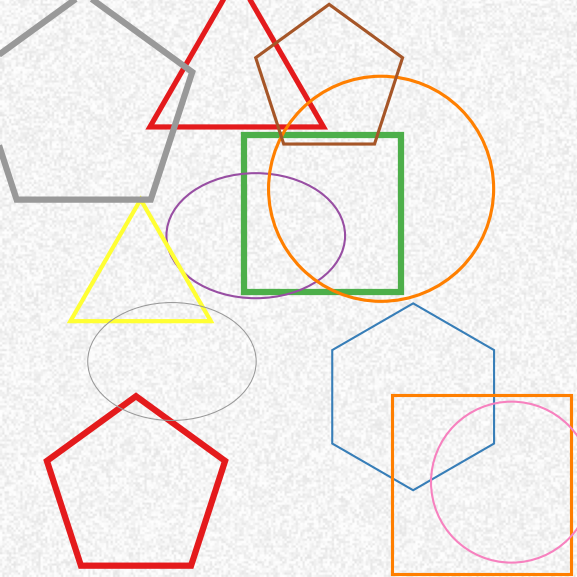[{"shape": "triangle", "thickness": 2.5, "radius": 0.87, "center": [0.41, 0.866]}, {"shape": "pentagon", "thickness": 3, "radius": 0.81, "center": [0.235, 0.151]}, {"shape": "hexagon", "thickness": 1, "radius": 0.81, "center": [0.715, 0.312]}, {"shape": "square", "thickness": 3, "radius": 0.68, "center": [0.558, 0.629]}, {"shape": "oval", "thickness": 1, "radius": 0.77, "center": [0.443, 0.591]}, {"shape": "square", "thickness": 1.5, "radius": 0.77, "center": [0.834, 0.161]}, {"shape": "circle", "thickness": 1.5, "radius": 0.97, "center": [0.66, 0.672]}, {"shape": "triangle", "thickness": 2, "radius": 0.7, "center": [0.244, 0.513]}, {"shape": "pentagon", "thickness": 1.5, "radius": 0.67, "center": [0.57, 0.858]}, {"shape": "circle", "thickness": 1, "radius": 0.7, "center": [0.886, 0.164]}, {"shape": "oval", "thickness": 0.5, "radius": 0.73, "center": [0.298, 0.373]}, {"shape": "pentagon", "thickness": 3, "radius": 0.99, "center": [0.145, 0.813]}]